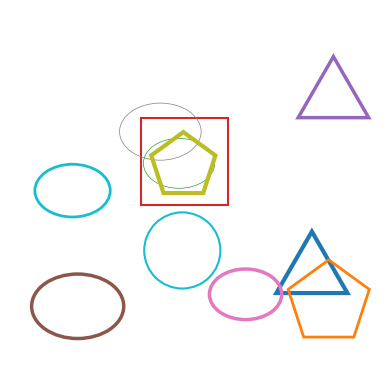[{"shape": "triangle", "thickness": 3, "radius": 0.53, "center": [0.81, 0.292]}, {"shape": "pentagon", "thickness": 2, "radius": 0.55, "center": [0.854, 0.214]}, {"shape": "oval", "thickness": 0.5, "radius": 0.46, "center": [0.465, 0.576]}, {"shape": "square", "thickness": 1.5, "radius": 0.57, "center": [0.48, 0.58]}, {"shape": "triangle", "thickness": 2.5, "radius": 0.53, "center": [0.866, 0.747]}, {"shape": "oval", "thickness": 2.5, "radius": 0.6, "center": [0.202, 0.204]}, {"shape": "oval", "thickness": 2.5, "radius": 0.47, "center": [0.638, 0.236]}, {"shape": "oval", "thickness": 0.5, "radius": 0.53, "center": [0.416, 0.658]}, {"shape": "pentagon", "thickness": 3, "radius": 0.44, "center": [0.476, 0.569]}, {"shape": "oval", "thickness": 2, "radius": 0.49, "center": [0.188, 0.505]}, {"shape": "circle", "thickness": 1.5, "radius": 0.49, "center": [0.473, 0.35]}]